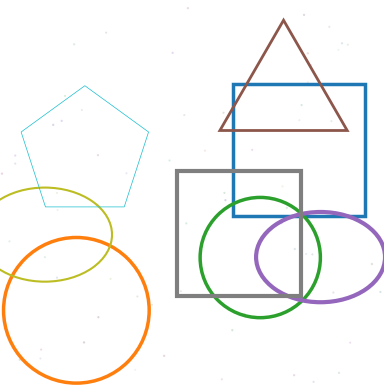[{"shape": "square", "thickness": 2.5, "radius": 0.86, "center": [0.776, 0.611]}, {"shape": "circle", "thickness": 2.5, "radius": 0.95, "center": [0.198, 0.194]}, {"shape": "circle", "thickness": 2.5, "radius": 0.78, "center": [0.676, 0.331]}, {"shape": "oval", "thickness": 3, "radius": 0.84, "center": [0.833, 0.332]}, {"shape": "triangle", "thickness": 2, "radius": 0.95, "center": [0.736, 0.757]}, {"shape": "square", "thickness": 3, "radius": 0.81, "center": [0.621, 0.393]}, {"shape": "oval", "thickness": 1.5, "radius": 0.87, "center": [0.116, 0.391]}, {"shape": "pentagon", "thickness": 0.5, "radius": 0.87, "center": [0.22, 0.603]}]